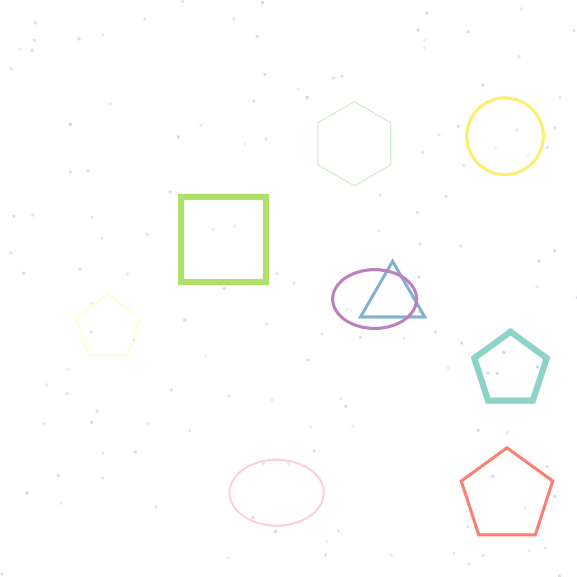[{"shape": "pentagon", "thickness": 3, "radius": 0.33, "center": [0.884, 0.359]}, {"shape": "pentagon", "thickness": 0.5, "radius": 0.29, "center": [0.187, 0.431]}, {"shape": "pentagon", "thickness": 1.5, "radius": 0.42, "center": [0.878, 0.14]}, {"shape": "triangle", "thickness": 1.5, "radius": 0.32, "center": [0.68, 0.482]}, {"shape": "square", "thickness": 3, "radius": 0.37, "center": [0.386, 0.585]}, {"shape": "oval", "thickness": 1, "radius": 0.41, "center": [0.479, 0.146]}, {"shape": "oval", "thickness": 1.5, "radius": 0.36, "center": [0.649, 0.481]}, {"shape": "hexagon", "thickness": 0.5, "radius": 0.36, "center": [0.614, 0.75]}, {"shape": "circle", "thickness": 1.5, "radius": 0.33, "center": [0.875, 0.763]}]